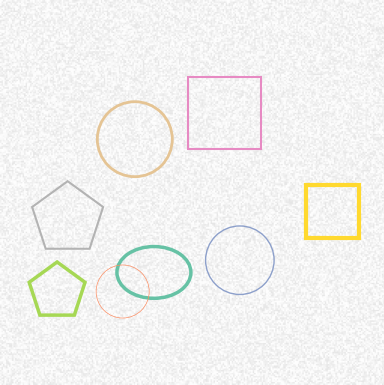[{"shape": "oval", "thickness": 2.5, "radius": 0.48, "center": [0.4, 0.292]}, {"shape": "circle", "thickness": 0.5, "radius": 0.34, "center": [0.319, 0.243]}, {"shape": "circle", "thickness": 1, "radius": 0.44, "center": [0.623, 0.324]}, {"shape": "square", "thickness": 1.5, "radius": 0.47, "center": [0.583, 0.707]}, {"shape": "pentagon", "thickness": 2.5, "radius": 0.38, "center": [0.148, 0.243]}, {"shape": "square", "thickness": 3, "radius": 0.34, "center": [0.864, 0.451]}, {"shape": "circle", "thickness": 2, "radius": 0.49, "center": [0.35, 0.639]}, {"shape": "pentagon", "thickness": 1.5, "radius": 0.48, "center": [0.176, 0.432]}]